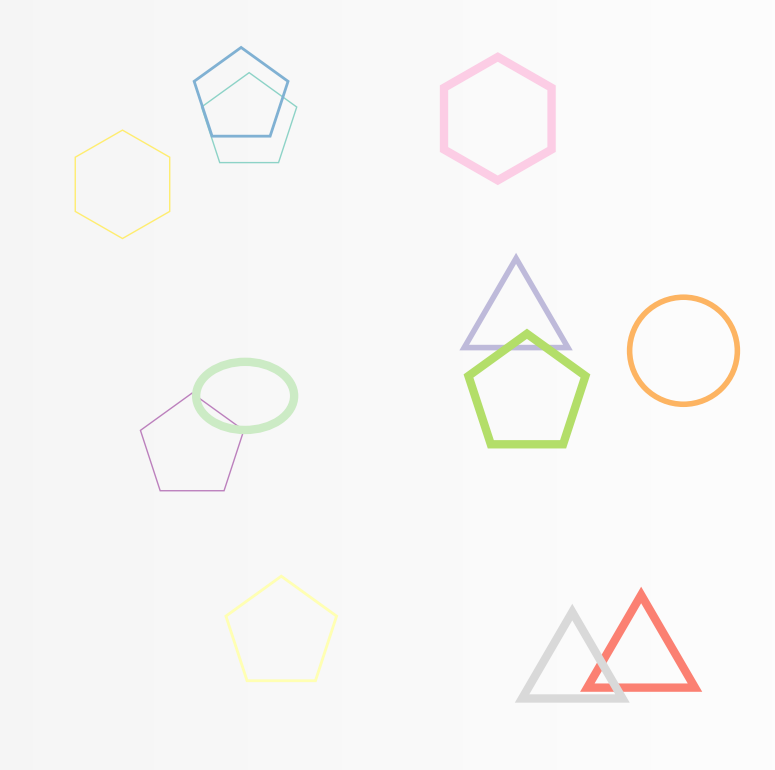[{"shape": "pentagon", "thickness": 0.5, "radius": 0.32, "center": [0.321, 0.841]}, {"shape": "pentagon", "thickness": 1, "radius": 0.38, "center": [0.363, 0.177]}, {"shape": "triangle", "thickness": 2, "radius": 0.39, "center": [0.666, 0.587]}, {"shape": "triangle", "thickness": 3, "radius": 0.4, "center": [0.827, 0.147]}, {"shape": "pentagon", "thickness": 1, "radius": 0.32, "center": [0.311, 0.875]}, {"shape": "circle", "thickness": 2, "radius": 0.35, "center": [0.882, 0.544]}, {"shape": "pentagon", "thickness": 3, "radius": 0.4, "center": [0.68, 0.487]}, {"shape": "hexagon", "thickness": 3, "radius": 0.4, "center": [0.642, 0.846]}, {"shape": "triangle", "thickness": 3, "radius": 0.37, "center": [0.738, 0.13]}, {"shape": "pentagon", "thickness": 0.5, "radius": 0.35, "center": [0.248, 0.419]}, {"shape": "oval", "thickness": 3, "radius": 0.32, "center": [0.316, 0.486]}, {"shape": "hexagon", "thickness": 0.5, "radius": 0.35, "center": [0.158, 0.761]}]